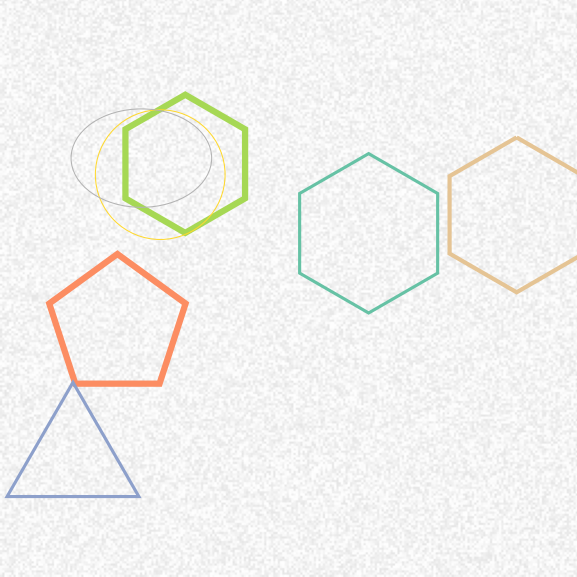[{"shape": "hexagon", "thickness": 1.5, "radius": 0.69, "center": [0.638, 0.595]}, {"shape": "pentagon", "thickness": 3, "radius": 0.62, "center": [0.203, 0.435]}, {"shape": "triangle", "thickness": 1.5, "radius": 0.66, "center": [0.126, 0.205]}, {"shape": "hexagon", "thickness": 3, "radius": 0.6, "center": [0.321, 0.715]}, {"shape": "circle", "thickness": 0.5, "radius": 0.56, "center": [0.277, 0.697]}, {"shape": "hexagon", "thickness": 2, "radius": 0.67, "center": [0.895, 0.627]}, {"shape": "oval", "thickness": 0.5, "radius": 0.61, "center": [0.245, 0.725]}]